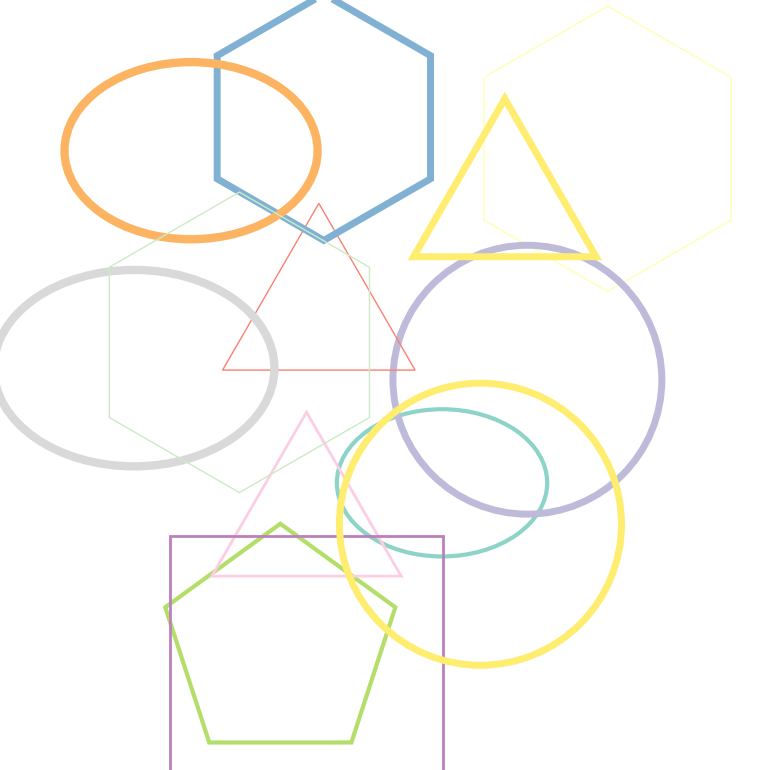[{"shape": "oval", "thickness": 1.5, "radius": 0.68, "center": [0.574, 0.373]}, {"shape": "hexagon", "thickness": 0.5, "radius": 0.93, "center": [0.789, 0.807]}, {"shape": "circle", "thickness": 2.5, "radius": 0.87, "center": [0.685, 0.507]}, {"shape": "triangle", "thickness": 0.5, "radius": 0.72, "center": [0.414, 0.592]}, {"shape": "hexagon", "thickness": 2.5, "radius": 0.8, "center": [0.421, 0.848]}, {"shape": "oval", "thickness": 3, "radius": 0.82, "center": [0.248, 0.804]}, {"shape": "pentagon", "thickness": 1.5, "radius": 0.79, "center": [0.364, 0.163]}, {"shape": "triangle", "thickness": 1, "radius": 0.71, "center": [0.398, 0.323]}, {"shape": "oval", "thickness": 3, "radius": 0.91, "center": [0.174, 0.522]}, {"shape": "square", "thickness": 1, "radius": 0.89, "center": [0.398, 0.126]}, {"shape": "hexagon", "thickness": 0.5, "radius": 0.98, "center": [0.311, 0.555]}, {"shape": "circle", "thickness": 2.5, "radius": 0.92, "center": [0.624, 0.319]}, {"shape": "triangle", "thickness": 2.5, "radius": 0.68, "center": [0.656, 0.735]}]